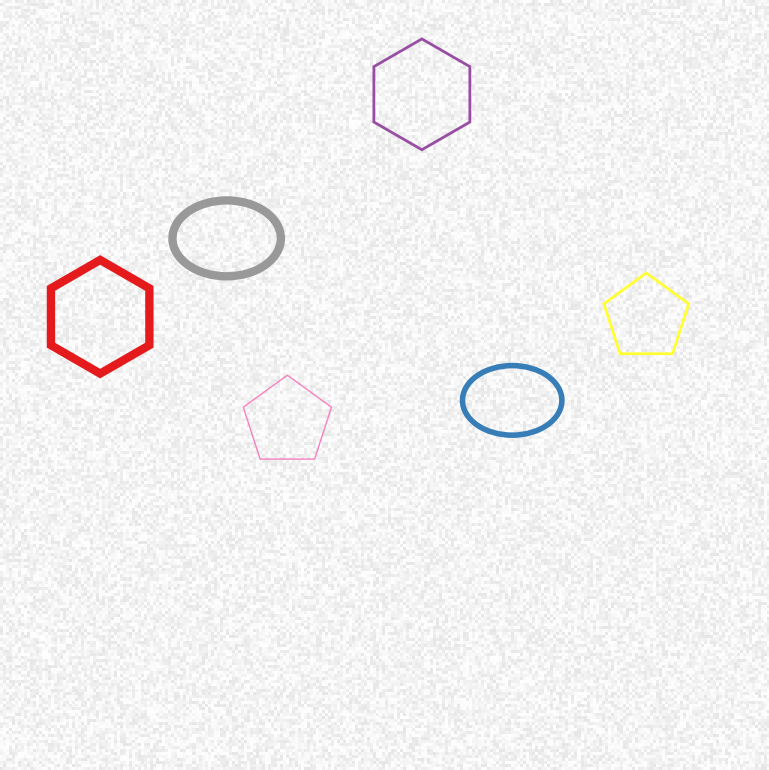[{"shape": "hexagon", "thickness": 3, "radius": 0.37, "center": [0.13, 0.589]}, {"shape": "oval", "thickness": 2, "radius": 0.32, "center": [0.665, 0.48]}, {"shape": "hexagon", "thickness": 1, "radius": 0.36, "center": [0.548, 0.877]}, {"shape": "pentagon", "thickness": 1, "radius": 0.29, "center": [0.839, 0.588]}, {"shape": "pentagon", "thickness": 0.5, "radius": 0.3, "center": [0.373, 0.453]}, {"shape": "oval", "thickness": 3, "radius": 0.35, "center": [0.294, 0.69]}]